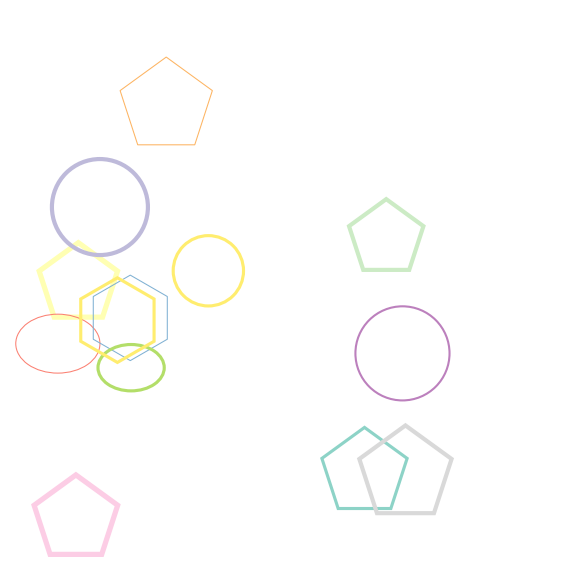[{"shape": "pentagon", "thickness": 1.5, "radius": 0.39, "center": [0.631, 0.181]}, {"shape": "pentagon", "thickness": 2.5, "radius": 0.36, "center": [0.136, 0.508]}, {"shape": "circle", "thickness": 2, "radius": 0.42, "center": [0.173, 0.641]}, {"shape": "oval", "thickness": 0.5, "radius": 0.36, "center": [0.1, 0.404]}, {"shape": "hexagon", "thickness": 0.5, "radius": 0.37, "center": [0.226, 0.449]}, {"shape": "pentagon", "thickness": 0.5, "radius": 0.42, "center": [0.288, 0.816]}, {"shape": "oval", "thickness": 1.5, "radius": 0.29, "center": [0.227, 0.362]}, {"shape": "pentagon", "thickness": 2.5, "radius": 0.38, "center": [0.131, 0.101]}, {"shape": "pentagon", "thickness": 2, "radius": 0.42, "center": [0.702, 0.178]}, {"shape": "circle", "thickness": 1, "radius": 0.41, "center": [0.697, 0.387]}, {"shape": "pentagon", "thickness": 2, "radius": 0.34, "center": [0.669, 0.587]}, {"shape": "hexagon", "thickness": 1.5, "radius": 0.37, "center": [0.203, 0.445]}, {"shape": "circle", "thickness": 1.5, "radius": 0.3, "center": [0.361, 0.53]}]